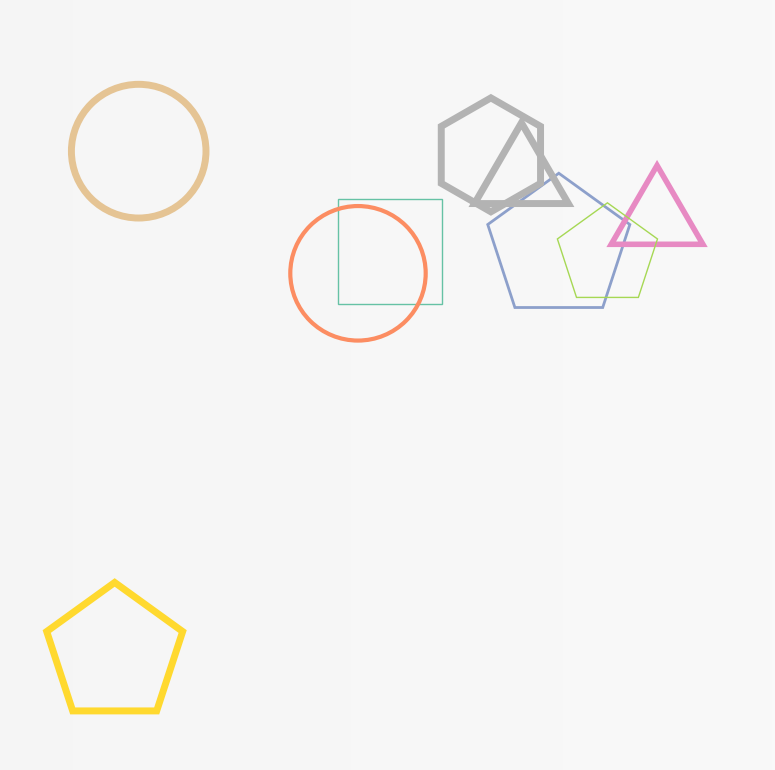[{"shape": "square", "thickness": 0.5, "radius": 0.34, "center": [0.503, 0.673]}, {"shape": "circle", "thickness": 1.5, "radius": 0.44, "center": [0.462, 0.645]}, {"shape": "pentagon", "thickness": 1, "radius": 0.48, "center": [0.721, 0.679]}, {"shape": "triangle", "thickness": 2, "radius": 0.34, "center": [0.848, 0.717]}, {"shape": "pentagon", "thickness": 0.5, "radius": 0.34, "center": [0.784, 0.669]}, {"shape": "pentagon", "thickness": 2.5, "radius": 0.46, "center": [0.148, 0.151]}, {"shape": "circle", "thickness": 2.5, "radius": 0.43, "center": [0.179, 0.804]}, {"shape": "triangle", "thickness": 2.5, "radius": 0.35, "center": [0.673, 0.771]}, {"shape": "hexagon", "thickness": 2.5, "radius": 0.37, "center": [0.633, 0.799]}]